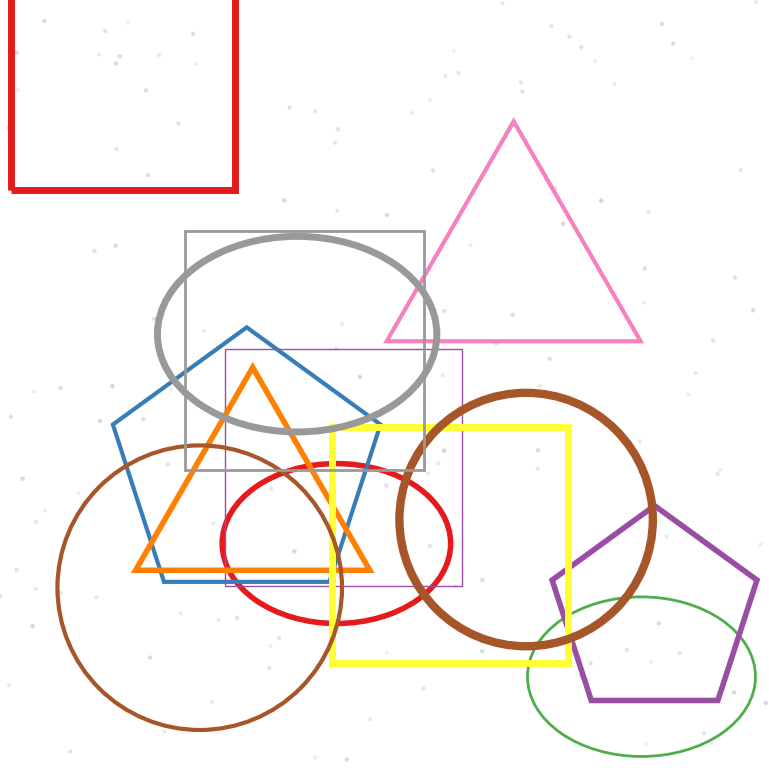[{"shape": "oval", "thickness": 2, "radius": 0.74, "center": [0.437, 0.294]}, {"shape": "square", "thickness": 2.5, "radius": 0.73, "center": [0.16, 0.898]}, {"shape": "pentagon", "thickness": 1.5, "radius": 0.91, "center": [0.32, 0.392]}, {"shape": "oval", "thickness": 1, "radius": 0.74, "center": [0.833, 0.121]}, {"shape": "pentagon", "thickness": 2, "radius": 0.7, "center": [0.85, 0.203]}, {"shape": "square", "thickness": 0.5, "radius": 0.77, "center": [0.446, 0.393]}, {"shape": "triangle", "thickness": 2, "radius": 0.88, "center": [0.328, 0.347]}, {"shape": "square", "thickness": 2.5, "radius": 0.77, "center": [0.585, 0.292]}, {"shape": "circle", "thickness": 3, "radius": 0.82, "center": [0.683, 0.325]}, {"shape": "circle", "thickness": 1.5, "radius": 0.92, "center": [0.259, 0.237]}, {"shape": "triangle", "thickness": 1.5, "radius": 0.95, "center": [0.667, 0.652]}, {"shape": "square", "thickness": 1, "radius": 0.78, "center": [0.396, 0.545]}, {"shape": "oval", "thickness": 2.5, "radius": 0.91, "center": [0.386, 0.566]}]